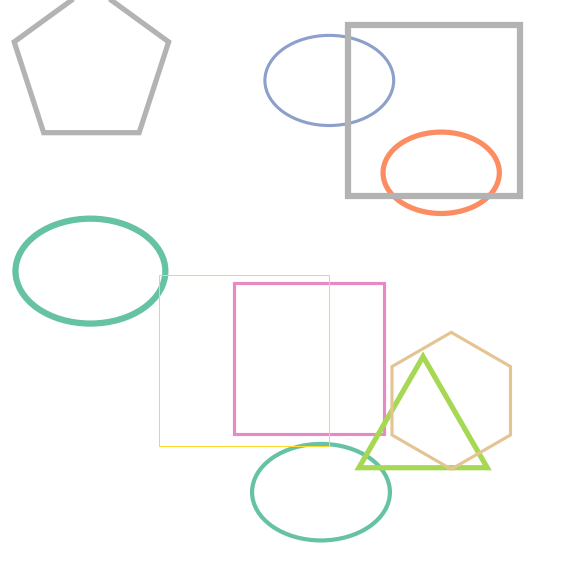[{"shape": "oval", "thickness": 2, "radius": 0.6, "center": [0.556, 0.147]}, {"shape": "oval", "thickness": 3, "radius": 0.65, "center": [0.157, 0.53]}, {"shape": "oval", "thickness": 2.5, "radius": 0.5, "center": [0.764, 0.7]}, {"shape": "oval", "thickness": 1.5, "radius": 0.56, "center": [0.57, 0.86]}, {"shape": "square", "thickness": 1.5, "radius": 0.65, "center": [0.535, 0.379]}, {"shape": "triangle", "thickness": 2.5, "radius": 0.64, "center": [0.733, 0.253]}, {"shape": "square", "thickness": 0.5, "radius": 0.74, "center": [0.422, 0.375]}, {"shape": "hexagon", "thickness": 1.5, "radius": 0.59, "center": [0.781, 0.305]}, {"shape": "pentagon", "thickness": 2.5, "radius": 0.7, "center": [0.158, 0.883]}, {"shape": "square", "thickness": 3, "radius": 0.74, "center": [0.752, 0.808]}]